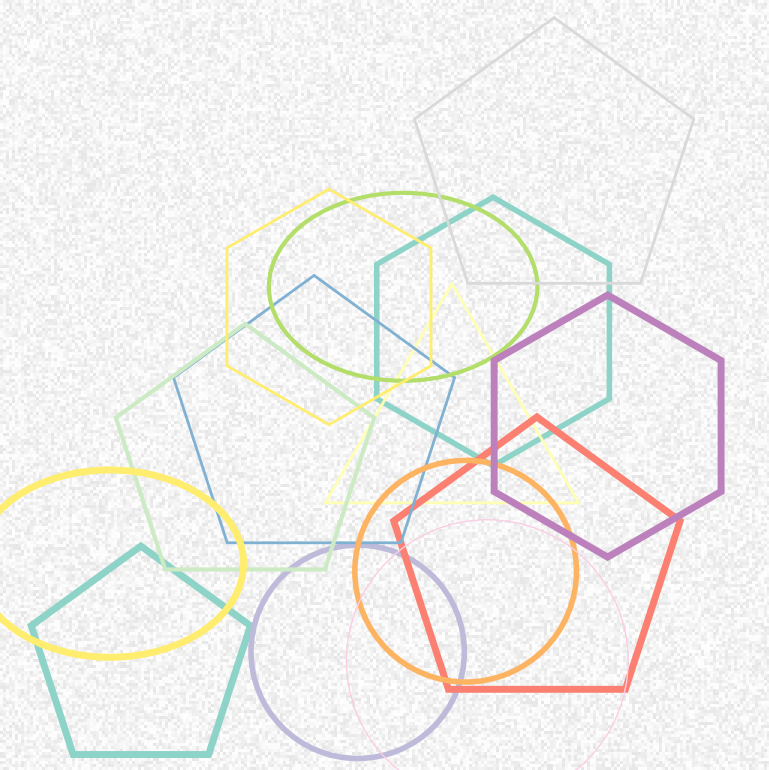[{"shape": "pentagon", "thickness": 2.5, "radius": 0.75, "center": [0.183, 0.141]}, {"shape": "hexagon", "thickness": 2, "radius": 0.87, "center": [0.64, 0.569]}, {"shape": "triangle", "thickness": 1, "radius": 0.95, "center": [0.587, 0.442]}, {"shape": "circle", "thickness": 2, "radius": 0.69, "center": [0.465, 0.153]}, {"shape": "pentagon", "thickness": 2.5, "radius": 0.98, "center": [0.697, 0.263]}, {"shape": "pentagon", "thickness": 1, "radius": 0.96, "center": [0.408, 0.45]}, {"shape": "circle", "thickness": 2, "radius": 0.72, "center": [0.605, 0.258]}, {"shape": "oval", "thickness": 1.5, "radius": 0.87, "center": [0.524, 0.627]}, {"shape": "circle", "thickness": 0.5, "radius": 0.91, "center": [0.633, 0.142]}, {"shape": "pentagon", "thickness": 1, "radius": 0.95, "center": [0.72, 0.786]}, {"shape": "hexagon", "thickness": 2.5, "radius": 0.85, "center": [0.789, 0.447]}, {"shape": "pentagon", "thickness": 1.5, "radius": 0.88, "center": [0.318, 0.403]}, {"shape": "oval", "thickness": 2.5, "radius": 0.87, "center": [0.143, 0.268]}, {"shape": "hexagon", "thickness": 1, "radius": 0.76, "center": [0.427, 0.601]}]